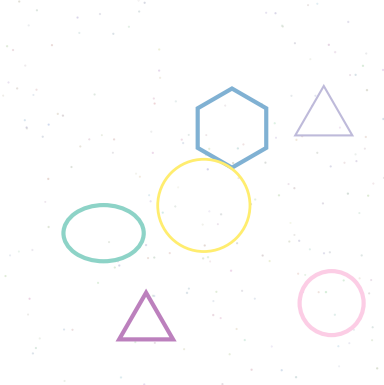[{"shape": "oval", "thickness": 3, "radius": 0.52, "center": [0.269, 0.394]}, {"shape": "triangle", "thickness": 1.5, "radius": 0.43, "center": [0.841, 0.691]}, {"shape": "hexagon", "thickness": 3, "radius": 0.51, "center": [0.603, 0.667]}, {"shape": "circle", "thickness": 3, "radius": 0.42, "center": [0.861, 0.213]}, {"shape": "triangle", "thickness": 3, "radius": 0.4, "center": [0.379, 0.159]}, {"shape": "circle", "thickness": 2, "radius": 0.6, "center": [0.529, 0.466]}]